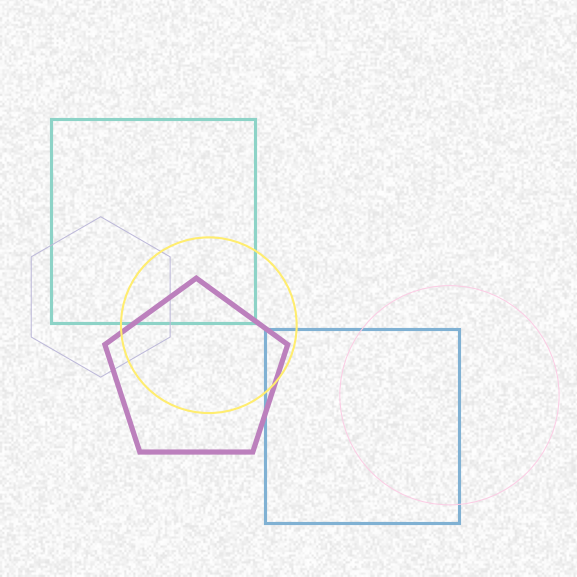[{"shape": "square", "thickness": 1.5, "radius": 0.88, "center": [0.264, 0.617]}, {"shape": "hexagon", "thickness": 0.5, "radius": 0.69, "center": [0.174, 0.485]}, {"shape": "square", "thickness": 1.5, "radius": 0.84, "center": [0.628, 0.261]}, {"shape": "circle", "thickness": 0.5, "radius": 0.95, "center": [0.778, 0.315]}, {"shape": "pentagon", "thickness": 2.5, "radius": 0.83, "center": [0.34, 0.351]}, {"shape": "circle", "thickness": 1, "radius": 0.76, "center": [0.362, 0.436]}]